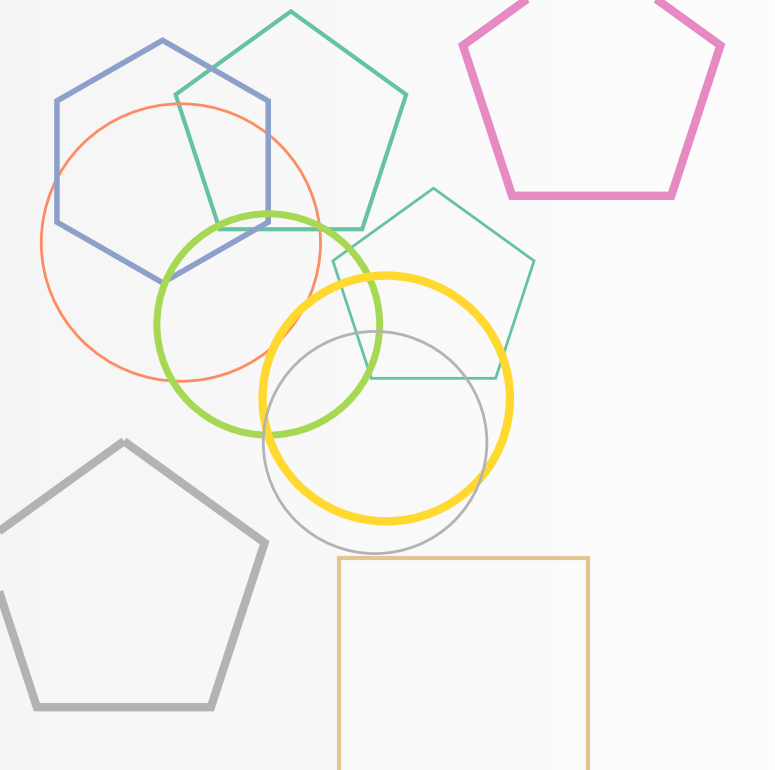[{"shape": "pentagon", "thickness": 1, "radius": 0.68, "center": [0.559, 0.619]}, {"shape": "pentagon", "thickness": 1.5, "radius": 0.78, "center": [0.375, 0.829]}, {"shape": "circle", "thickness": 1, "radius": 0.9, "center": [0.233, 0.685]}, {"shape": "hexagon", "thickness": 2, "radius": 0.79, "center": [0.21, 0.79]}, {"shape": "pentagon", "thickness": 3, "radius": 0.87, "center": [0.763, 0.887]}, {"shape": "circle", "thickness": 2.5, "radius": 0.72, "center": [0.346, 0.579]}, {"shape": "circle", "thickness": 3, "radius": 0.8, "center": [0.498, 0.483]}, {"shape": "square", "thickness": 1.5, "radius": 0.8, "center": [0.598, 0.114]}, {"shape": "circle", "thickness": 1, "radius": 0.72, "center": [0.484, 0.425]}, {"shape": "pentagon", "thickness": 3, "radius": 0.95, "center": [0.16, 0.236]}]